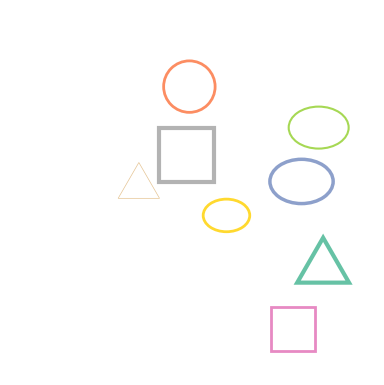[{"shape": "triangle", "thickness": 3, "radius": 0.39, "center": [0.839, 0.305]}, {"shape": "circle", "thickness": 2, "radius": 0.33, "center": [0.492, 0.775]}, {"shape": "oval", "thickness": 2.5, "radius": 0.41, "center": [0.783, 0.529]}, {"shape": "square", "thickness": 2, "radius": 0.29, "center": [0.761, 0.146]}, {"shape": "oval", "thickness": 1.5, "radius": 0.39, "center": [0.828, 0.669]}, {"shape": "oval", "thickness": 2, "radius": 0.3, "center": [0.588, 0.44]}, {"shape": "triangle", "thickness": 0.5, "radius": 0.31, "center": [0.361, 0.516]}, {"shape": "square", "thickness": 3, "radius": 0.35, "center": [0.485, 0.598]}]